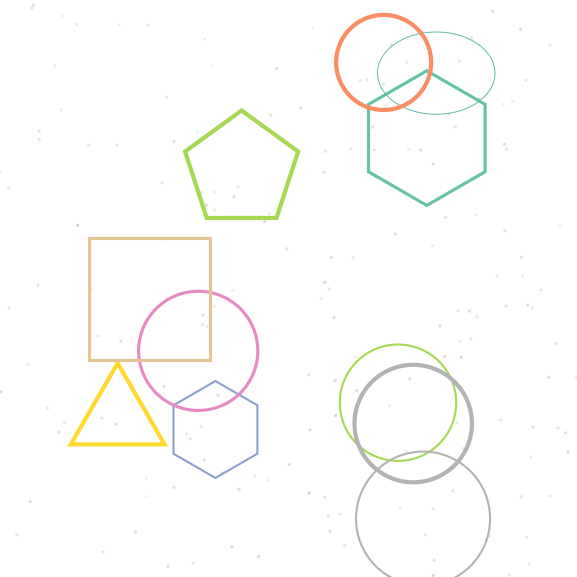[{"shape": "hexagon", "thickness": 1.5, "radius": 0.58, "center": [0.739, 0.76]}, {"shape": "oval", "thickness": 0.5, "radius": 0.51, "center": [0.755, 0.872]}, {"shape": "circle", "thickness": 2, "radius": 0.41, "center": [0.664, 0.891]}, {"shape": "hexagon", "thickness": 1, "radius": 0.42, "center": [0.373, 0.255]}, {"shape": "circle", "thickness": 1.5, "radius": 0.52, "center": [0.343, 0.392]}, {"shape": "pentagon", "thickness": 2, "radius": 0.51, "center": [0.418, 0.705]}, {"shape": "circle", "thickness": 1, "radius": 0.5, "center": [0.689, 0.302]}, {"shape": "triangle", "thickness": 2, "radius": 0.47, "center": [0.204, 0.277]}, {"shape": "square", "thickness": 1.5, "radius": 0.52, "center": [0.258, 0.482]}, {"shape": "circle", "thickness": 1, "radius": 0.58, "center": [0.733, 0.101]}, {"shape": "circle", "thickness": 2, "radius": 0.51, "center": [0.716, 0.266]}]